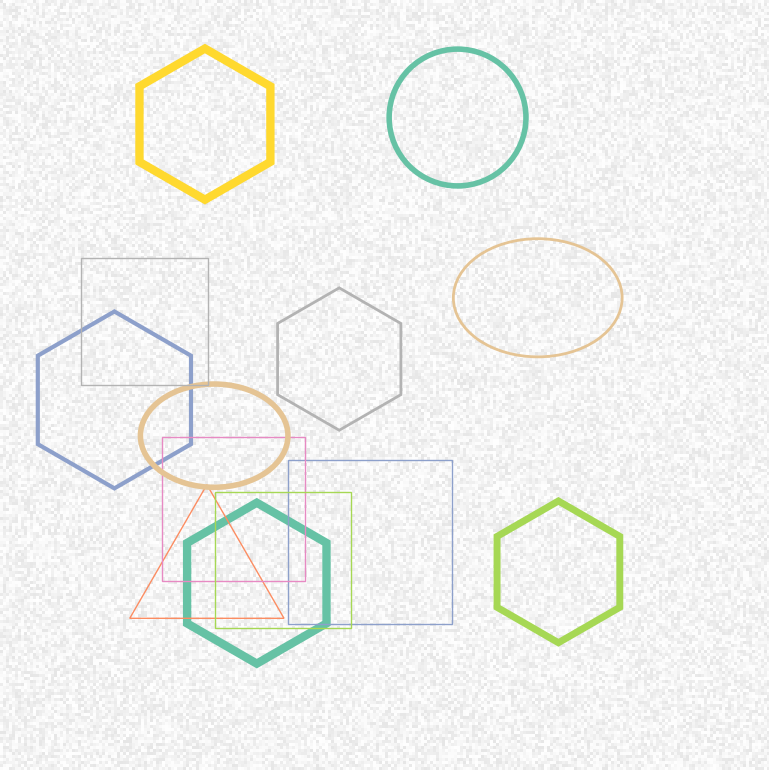[{"shape": "hexagon", "thickness": 3, "radius": 0.52, "center": [0.333, 0.243]}, {"shape": "circle", "thickness": 2, "radius": 0.44, "center": [0.594, 0.847]}, {"shape": "triangle", "thickness": 0.5, "radius": 0.58, "center": [0.269, 0.255]}, {"shape": "hexagon", "thickness": 1.5, "radius": 0.57, "center": [0.149, 0.481]}, {"shape": "square", "thickness": 0.5, "radius": 0.53, "center": [0.48, 0.296]}, {"shape": "square", "thickness": 0.5, "radius": 0.47, "center": [0.304, 0.339]}, {"shape": "hexagon", "thickness": 2.5, "radius": 0.46, "center": [0.725, 0.257]}, {"shape": "square", "thickness": 0.5, "radius": 0.44, "center": [0.368, 0.273]}, {"shape": "hexagon", "thickness": 3, "radius": 0.49, "center": [0.266, 0.839]}, {"shape": "oval", "thickness": 1, "radius": 0.55, "center": [0.698, 0.613]}, {"shape": "oval", "thickness": 2, "radius": 0.48, "center": [0.278, 0.434]}, {"shape": "square", "thickness": 0.5, "radius": 0.41, "center": [0.188, 0.583]}, {"shape": "hexagon", "thickness": 1, "radius": 0.46, "center": [0.441, 0.534]}]